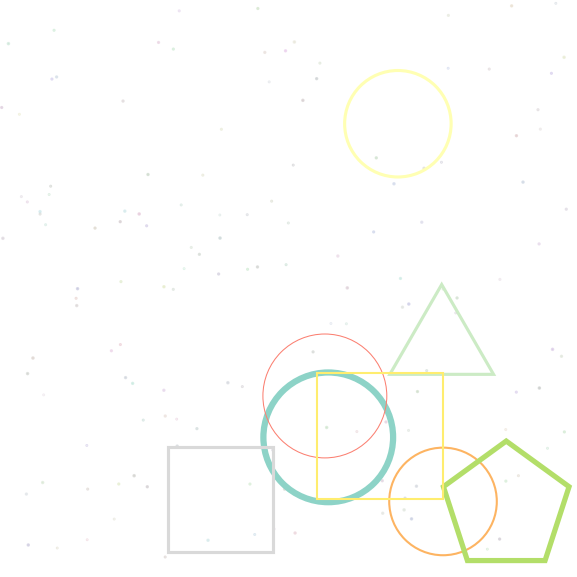[{"shape": "circle", "thickness": 3, "radius": 0.56, "center": [0.568, 0.242]}, {"shape": "circle", "thickness": 1.5, "radius": 0.46, "center": [0.689, 0.785]}, {"shape": "circle", "thickness": 0.5, "radius": 0.54, "center": [0.563, 0.313]}, {"shape": "circle", "thickness": 1, "radius": 0.47, "center": [0.767, 0.131]}, {"shape": "pentagon", "thickness": 2.5, "radius": 0.57, "center": [0.877, 0.121]}, {"shape": "square", "thickness": 1.5, "radius": 0.46, "center": [0.382, 0.134]}, {"shape": "triangle", "thickness": 1.5, "radius": 0.52, "center": [0.765, 0.403]}, {"shape": "square", "thickness": 1, "radius": 0.55, "center": [0.659, 0.243]}]